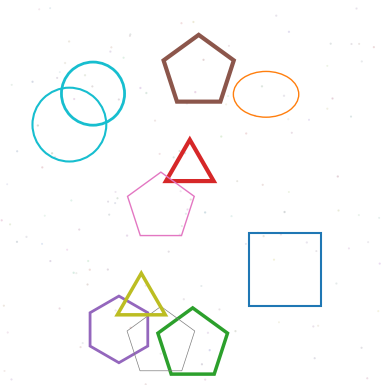[{"shape": "square", "thickness": 1.5, "radius": 0.47, "center": [0.74, 0.3]}, {"shape": "oval", "thickness": 1, "radius": 0.42, "center": [0.691, 0.755]}, {"shape": "pentagon", "thickness": 2.5, "radius": 0.48, "center": [0.501, 0.105]}, {"shape": "triangle", "thickness": 3, "radius": 0.36, "center": [0.493, 0.565]}, {"shape": "hexagon", "thickness": 2, "radius": 0.43, "center": [0.309, 0.144]}, {"shape": "pentagon", "thickness": 3, "radius": 0.48, "center": [0.516, 0.814]}, {"shape": "pentagon", "thickness": 1, "radius": 0.46, "center": [0.418, 0.462]}, {"shape": "pentagon", "thickness": 0.5, "radius": 0.46, "center": [0.418, 0.112]}, {"shape": "triangle", "thickness": 2.5, "radius": 0.36, "center": [0.367, 0.218]}, {"shape": "circle", "thickness": 2, "radius": 0.41, "center": [0.242, 0.757]}, {"shape": "circle", "thickness": 1.5, "radius": 0.48, "center": [0.18, 0.676]}]